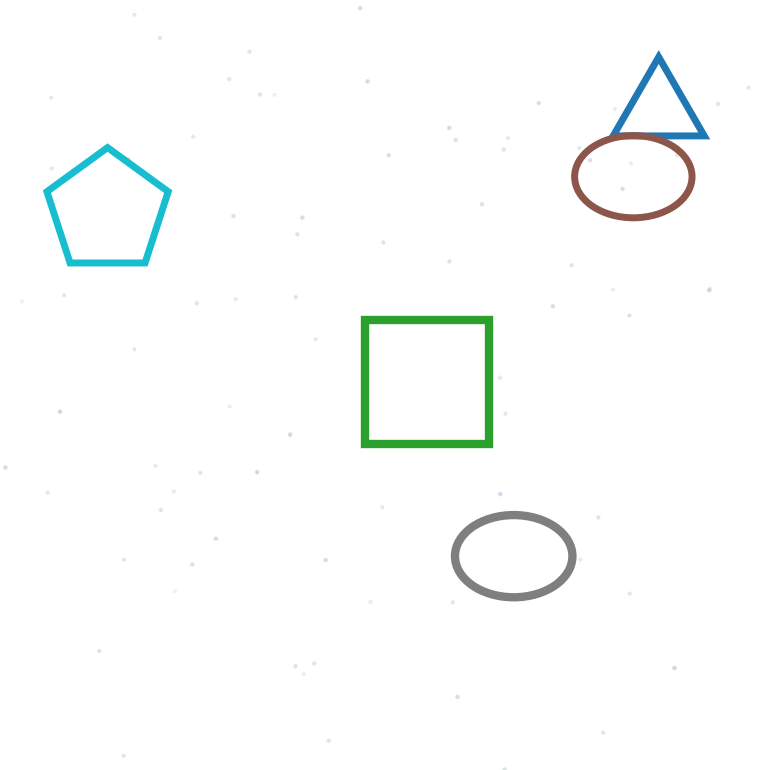[{"shape": "triangle", "thickness": 2.5, "radius": 0.34, "center": [0.855, 0.858]}, {"shape": "square", "thickness": 3, "radius": 0.4, "center": [0.555, 0.504]}, {"shape": "oval", "thickness": 2.5, "radius": 0.38, "center": [0.823, 0.771]}, {"shape": "oval", "thickness": 3, "radius": 0.38, "center": [0.667, 0.278]}, {"shape": "pentagon", "thickness": 2.5, "radius": 0.41, "center": [0.14, 0.725]}]